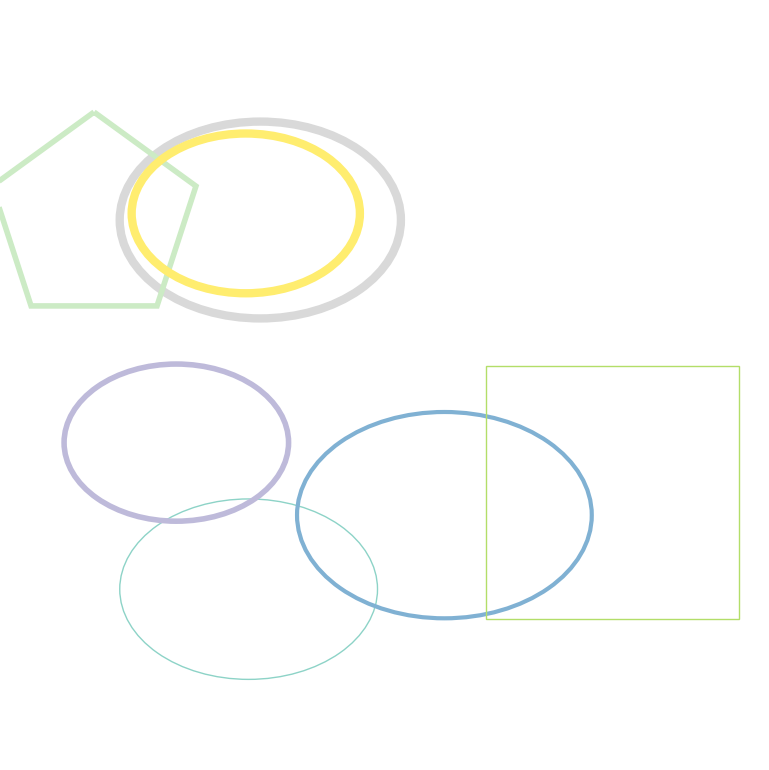[{"shape": "oval", "thickness": 0.5, "radius": 0.84, "center": [0.323, 0.235]}, {"shape": "oval", "thickness": 2, "radius": 0.73, "center": [0.229, 0.425]}, {"shape": "oval", "thickness": 1.5, "radius": 0.96, "center": [0.577, 0.331]}, {"shape": "square", "thickness": 0.5, "radius": 0.82, "center": [0.795, 0.36]}, {"shape": "oval", "thickness": 3, "radius": 0.91, "center": [0.338, 0.714]}, {"shape": "pentagon", "thickness": 2, "radius": 0.7, "center": [0.122, 0.715]}, {"shape": "oval", "thickness": 3, "radius": 0.74, "center": [0.319, 0.723]}]